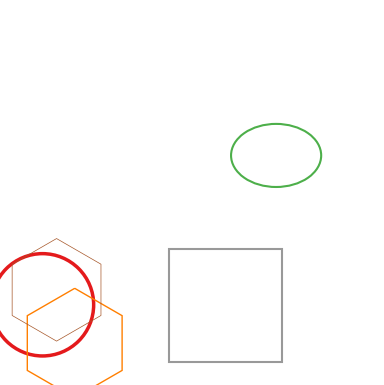[{"shape": "circle", "thickness": 2.5, "radius": 0.66, "center": [0.11, 0.208]}, {"shape": "oval", "thickness": 1.5, "radius": 0.59, "center": [0.717, 0.596]}, {"shape": "hexagon", "thickness": 1, "radius": 0.71, "center": [0.194, 0.109]}, {"shape": "hexagon", "thickness": 0.5, "radius": 0.67, "center": [0.147, 0.247]}, {"shape": "square", "thickness": 1.5, "radius": 0.73, "center": [0.586, 0.206]}]